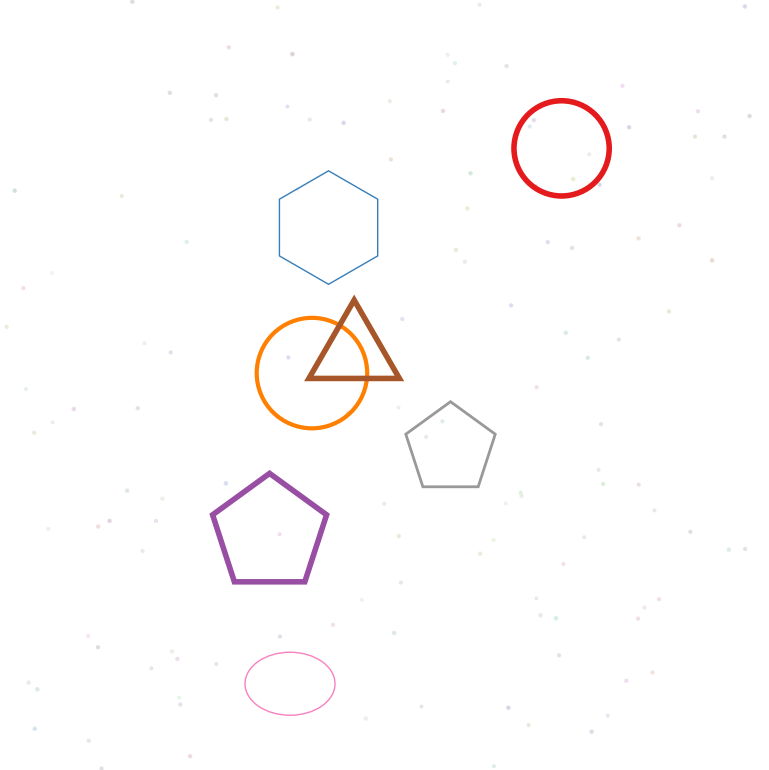[{"shape": "circle", "thickness": 2, "radius": 0.31, "center": [0.729, 0.807]}, {"shape": "hexagon", "thickness": 0.5, "radius": 0.37, "center": [0.427, 0.704]}, {"shape": "pentagon", "thickness": 2, "radius": 0.39, "center": [0.35, 0.307]}, {"shape": "circle", "thickness": 1.5, "radius": 0.36, "center": [0.405, 0.515]}, {"shape": "triangle", "thickness": 2, "radius": 0.34, "center": [0.46, 0.542]}, {"shape": "oval", "thickness": 0.5, "radius": 0.29, "center": [0.377, 0.112]}, {"shape": "pentagon", "thickness": 1, "radius": 0.31, "center": [0.585, 0.417]}]